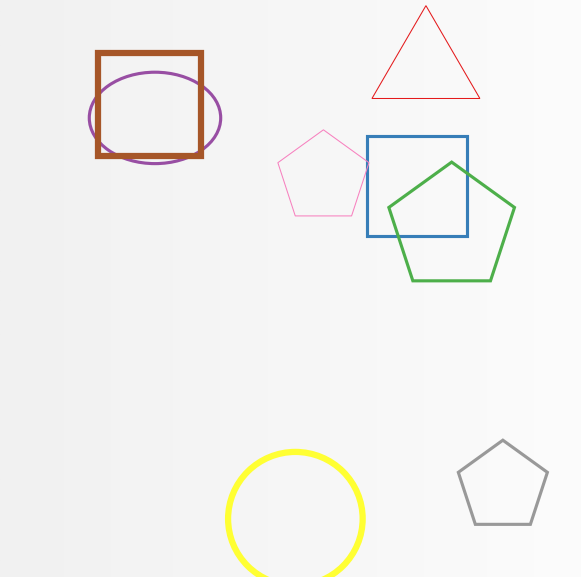[{"shape": "triangle", "thickness": 0.5, "radius": 0.54, "center": [0.733, 0.882]}, {"shape": "square", "thickness": 1.5, "radius": 0.43, "center": [0.717, 0.677]}, {"shape": "pentagon", "thickness": 1.5, "radius": 0.57, "center": [0.777, 0.605]}, {"shape": "oval", "thickness": 1.5, "radius": 0.57, "center": [0.267, 0.795]}, {"shape": "circle", "thickness": 3, "radius": 0.58, "center": [0.508, 0.101]}, {"shape": "square", "thickness": 3, "radius": 0.45, "center": [0.257, 0.817]}, {"shape": "pentagon", "thickness": 0.5, "radius": 0.41, "center": [0.556, 0.692]}, {"shape": "pentagon", "thickness": 1.5, "radius": 0.4, "center": [0.865, 0.156]}]